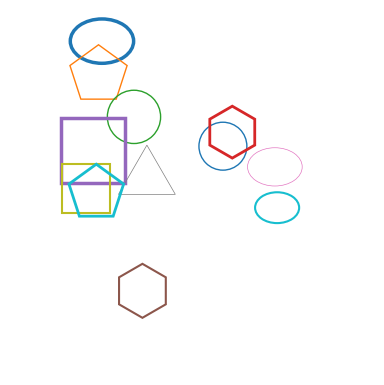[{"shape": "oval", "thickness": 2.5, "radius": 0.41, "center": [0.265, 0.893]}, {"shape": "circle", "thickness": 1, "radius": 0.31, "center": [0.579, 0.62]}, {"shape": "pentagon", "thickness": 1, "radius": 0.39, "center": [0.256, 0.806]}, {"shape": "circle", "thickness": 1, "radius": 0.35, "center": [0.348, 0.696]}, {"shape": "hexagon", "thickness": 2, "radius": 0.34, "center": [0.603, 0.657]}, {"shape": "square", "thickness": 2.5, "radius": 0.42, "center": [0.241, 0.61]}, {"shape": "hexagon", "thickness": 1.5, "radius": 0.35, "center": [0.37, 0.245]}, {"shape": "oval", "thickness": 0.5, "radius": 0.35, "center": [0.714, 0.567]}, {"shape": "triangle", "thickness": 0.5, "radius": 0.43, "center": [0.382, 0.538]}, {"shape": "square", "thickness": 1.5, "radius": 0.32, "center": [0.223, 0.511]}, {"shape": "pentagon", "thickness": 2, "radius": 0.37, "center": [0.25, 0.499]}, {"shape": "oval", "thickness": 1.5, "radius": 0.29, "center": [0.72, 0.461]}]